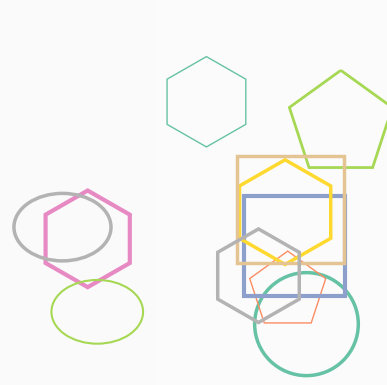[{"shape": "hexagon", "thickness": 1, "radius": 0.59, "center": [0.533, 0.736]}, {"shape": "circle", "thickness": 2.5, "radius": 0.67, "center": [0.791, 0.158]}, {"shape": "pentagon", "thickness": 1, "radius": 0.52, "center": [0.743, 0.245]}, {"shape": "square", "thickness": 3, "radius": 0.65, "center": [0.76, 0.362]}, {"shape": "hexagon", "thickness": 3, "radius": 0.63, "center": [0.226, 0.38]}, {"shape": "oval", "thickness": 1.5, "radius": 0.59, "center": [0.251, 0.19]}, {"shape": "pentagon", "thickness": 2, "radius": 0.7, "center": [0.88, 0.678]}, {"shape": "hexagon", "thickness": 2.5, "radius": 0.68, "center": [0.736, 0.449]}, {"shape": "square", "thickness": 2.5, "radius": 0.69, "center": [0.749, 0.455]}, {"shape": "oval", "thickness": 2.5, "radius": 0.63, "center": [0.161, 0.41]}, {"shape": "hexagon", "thickness": 2.5, "radius": 0.61, "center": [0.667, 0.284]}]